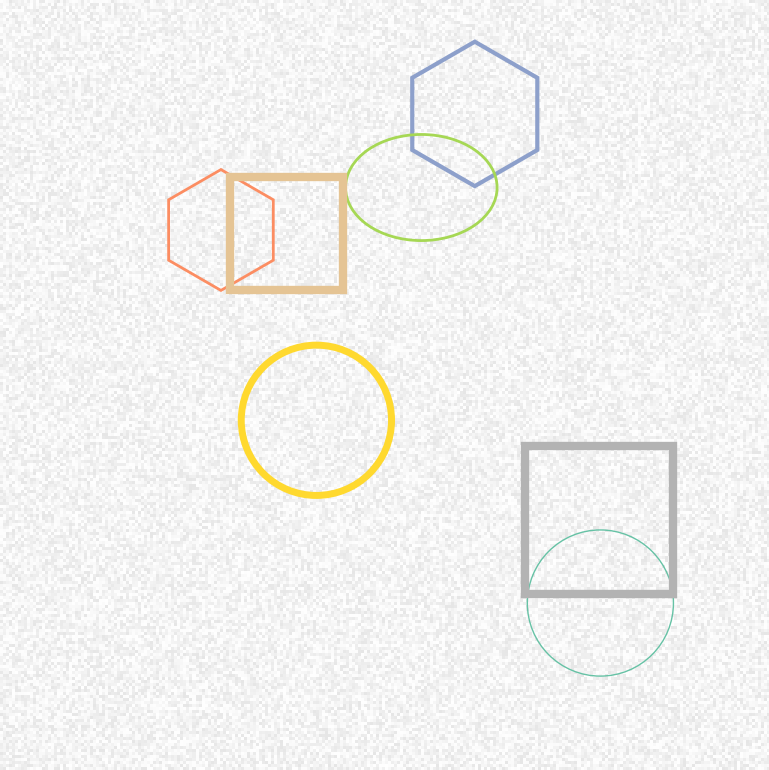[{"shape": "circle", "thickness": 0.5, "radius": 0.47, "center": [0.78, 0.217]}, {"shape": "hexagon", "thickness": 1, "radius": 0.39, "center": [0.287, 0.701]}, {"shape": "hexagon", "thickness": 1.5, "radius": 0.47, "center": [0.617, 0.852]}, {"shape": "oval", "thickness": 1, "radius": 0.49, "center": [0.547, 0.756]}, {"shape": "circle", "thickness": 2.5, "radius": 0.49, "center": [0.411, 0.454]}, {"shape": "square", "thickness": 3, "radius": 0.37, "center": [0.372, 0.697]}, {"shape": "square", "thickness": 3, "radius": 0.48, "center": [0.778, 0.325]}]